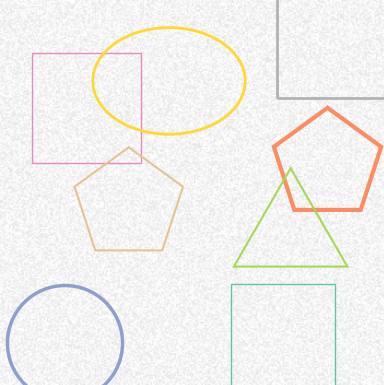[{"shape": "square", "thickness": 1, "radius": 0.67, "center": [0.735, 0.127]}, {"shape": "pentagon", "thickness": 3, "radius": 0.73, "center": [0.851, 0.573]}, {"shape": "circle", "thickness": 2.5, "radius": 0.75, "center": [0.169, 0.109]}, {"shape": "square", "thickness": 1, "radius": 0.71, "center": [0.225, 0.719]}, {"shape": "triangle", "thickness": 1.5, "radius": 0.85, "center": [0.755, 0.393]}, {"shape": "oval", "thickness": 2, "radius": 0.99, "center": [0.439, 0.79]}, {"shape": "pentagon", "thickness": 1.5, "radius": 0.74, "center": [0.335, 0.469]}, {"shape": "square", "thickness": 2, "radius": 0.73, "center": [0.866, 0.892]}]